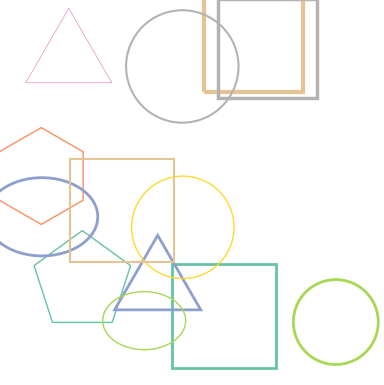[{"shape": "pentagon", "thickness": 1, "radius": 0.66, "center": [0.214, 0.269]}, {"shape": "square", "thickness": 2, "radius": 0.68, "center": [0.582, 0.179]}, {"shape": "hexagon", "thickness": 1, "radius": 0.63, "center": [0.107, 0.543]}, {"shape": "triangle", "thickness": 2, "radius": 0.65, "center": [0.41, 0.26]}, {"shape": "oval", "thickness": 2, "radius": 0.73, "center": [0.109, 0.437]}, {"shape": "triangle", "thickness": 0.5, "radius": 0.64, "center": [0.179, 0.85]}, {"shape": "circle", "thickness": 2, "radius": 0.55, "center": [0.872, 0.164]}, {"shape": "oval", "thickness": 1, "radius": 0.54, "center": [0.375, 0.167]}, {"shape": "circle", "thickness": 1, "radius": 0.66, "center": [0.475, 0.41]}, {"shape": "square", "thickness": 3, "radius": 0.64, "center": [0.658, 0.889]}, {"shape": "square", "thickness": 1.5, "radius": 0.67, "center": [0.316, 0.453]}, {"shape": "circle", "thickness": 1.5, "radius": 0.73, "center": [0.474, 0.827]}, {"shape": "square", "thickness": 2.5, "radius": 0.64, "center": [0.694, 0.873]}]